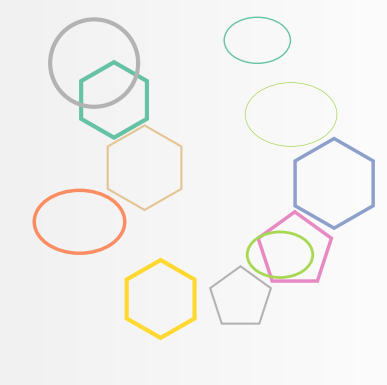[{"shape": "oval", "thickness": 1, "radius": 0.43, "center": [0.664, 0.895]}, {"shape": "hexagon", "thickness": 3, "radius": 0.49, "center": [0.294, 0.74]}, {"shape": "oval", "thickness": 2.5, "radius": 0.58, "center": [0.205, 0.424]}, {"shape": "hexagon", "thickness": 2.5, "radius": 0.58, "center": [0.862, 0.524]}, {"shape": "pentagon", "thickness": 2.5, "radius": 0.5, "center": [0.761, 0.35]}, {"shape": "oval", "thickness": 2, "radius": 0.42, "center": [0.723, 0.338]}, {"shape": "oval", "thickness": 0.5, "radius": 0.59, "center": [0.751, 0.703]}, {"shape": "hexagon", "thickness": 3, "radius": 0.51, "center": [0.414, 0.223]}, {"shape": "hexagon", "thickness": 1.5, "radius": 0.55, "center": [0.373, 0.564]}, {"shape": "circle", "thickness": 3, "radius": 0.57, "center": [0.243, 0.836]}, {"shape": "pentagon", "thickness": 1.5, "radius": 0.41, "center": [0.621, 0.226]}]